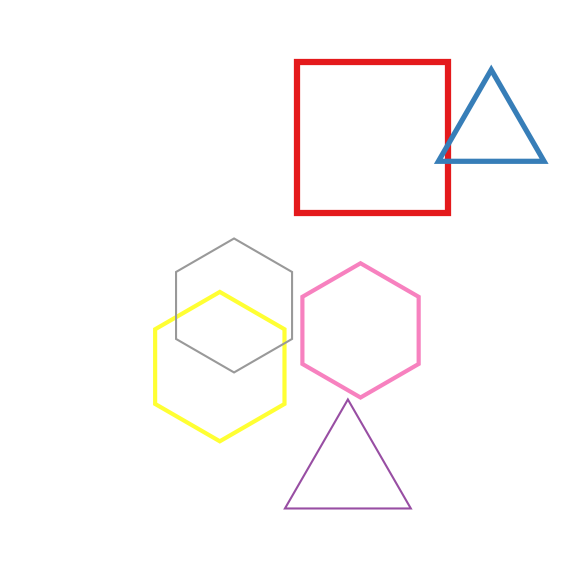[{"shape": "square", "thickness": 3, "radius": 0.65, "center": [0.645, 0.762]}, {"shape": "triangle", "thickness": 2.5, "radius": 0.53, "center": [0.851, 0.773]}, {"shape": "triangle", "thickness": 1, "radius": 0.63, "center": [0.602, 0.182]}, {"shape": "hexagon", "thickness": 2, "radius": 0.65, "center": [0.381, 0.364]}, {"shape": "hexagon", "thickness": 2, "radius": 0.58, "center": [0.624, 0.427]}, {"shape": "hexagon", "thickness": 1, "radius": 0.58, "center": [0.405, 0.47]}]